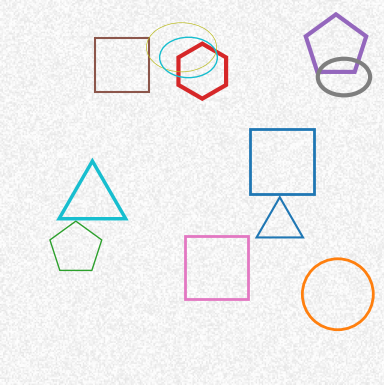[{"shape": "triangle", "thickness": 1.5, "radius": 0.35, "center": [0.727, 0.418]}, {"shape": "square", "thickness": 2, "radius": 0.42, "center": [0.732, 0.58]}, {"shape": "circle", "thickness": 2, "radius": 0.46, "center": [0.877, 0.236]}, {"shape": "pentagon", "thickness": 1, "radius": 0.35, "center": [0.197, 0.355]}, {"shape": "hexagon", "thickness": 3, "radius": 0.36, "center": [0.525, 0.815]}, {"shape": "pentagon", "thickness": 3, "radius": 0.41, "center": [0.873, 0.88]}, {"shape": "square", "thickness": 1.5, "radius": 0.35, "center": [0.316, 0.831]}, {"shape": "square", "thickness": 2, "radius": 0.41, "center": [0.562, 0.306]}, {"shape": "oval", "thickness": 3, "radius": 0.34, "center": [0.893, 0.8]}, {"shape": "oval", "thickness": 0.5, "radius": 0.46, "center": [0.471, 0.877]}, {"shape": "triangle", "thickness": 2.5, "radius": 0.5, "center": [0.24, 0.482]}, {"shape": "oval", "thickness": 1, "radius": 0.37, "center": [0.49, 0.851]}]